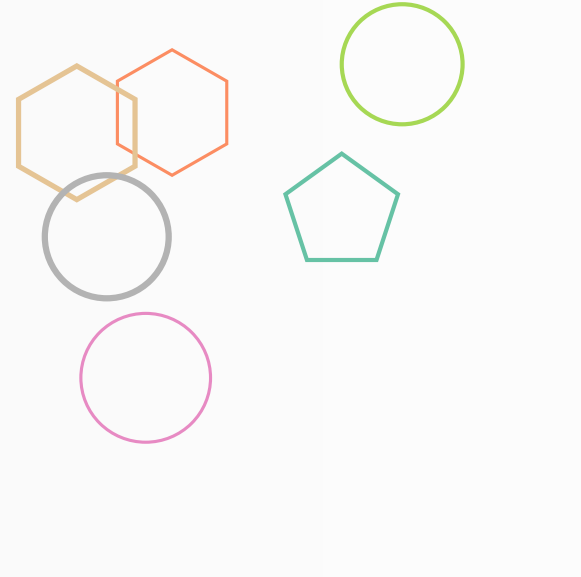[{"shape": "pentagon", "thickness": 2, "radius": 0.51, "center": [0.588, 0.631]}, {"shape": "hexagon", "thickness": 1.5, "radius": 0.54, "center": [0.296, 0.804]}, {"shape": "circle", "thickness": 1.5, "radius": 0.56, "center": [0.251, 0.345]}, {"shape": "circle", "thickness": 2, "radius": 0.52, "center": [0.692, 0.888]}, {"shape": "hexagon", "thickness": 2.5, "radius": 0.58, "center": [0.132, 0.769]}, {"shape": "circle", "thickness": 3, "radius": 0.53, "center": [0.184, 0.589]}]